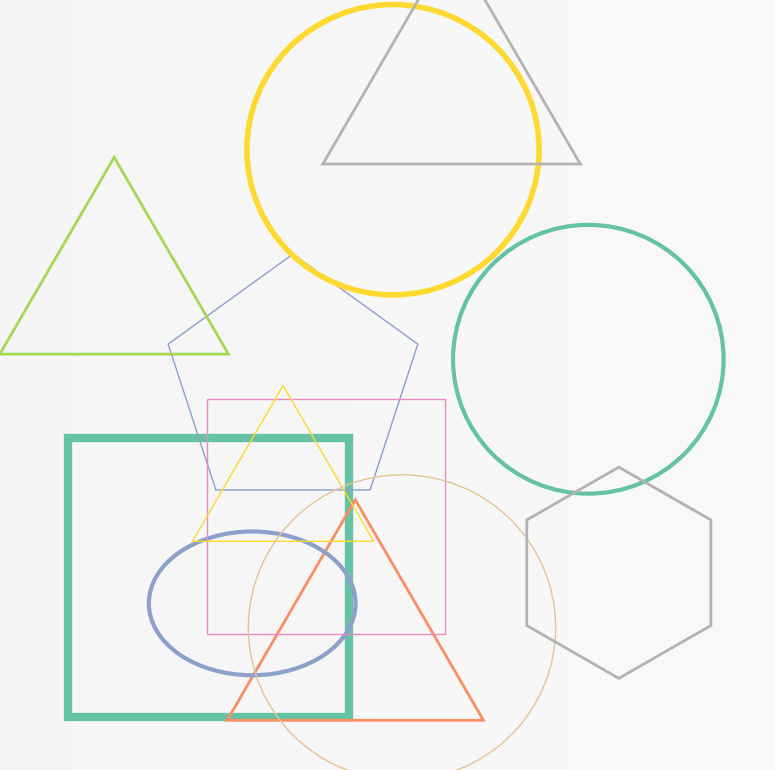[{"shape": "square", "thickness": 3, "radius": 0.91, "center": [0.269, 0.25]}, {"shape": "circle", "thickness": 1.5, "radius": 0.87, "center": [0.759, 0.533]}, {"shape": "triangle", "thickness": 1, "radius": 0.95, "center": [0.458, 0.16]}, {"shape": "pentagon", "thickness": 0.5, "radius": 0.85, "center": [0.378, 0.501]}, {"shape": "oval", "thickness": 1.5, "radius": 0.67, "center": [0.325, 0.216]}, {"shape": "square", "thickness": 0.5, "radius": 0.77, "center": [0.421, 0.329]}, {"shape": "triangle", "thickness": 1, "radius": 0.85, "center": [0.147, 0.625]}, {"shape": "triangle", "thickness": 0.5, "radius": 0.67, "center": [0.365, 0.364]}, {"shape": "circle", "thickness": 2, "radius": 0.94, "center": [0.507, 0.806]}, {"shape": "circle", "thickness": 0.5, "radius": 0.99, "center": [0.519, 0.185]}, {"shape": "triangle", "thickness": 1, "radius": 0.96, "center": [0.583, 0.883]}, {"shape": "hexagon", "thickness": 1, "radius": 0.69, "center": [0.798, 0.256]}]